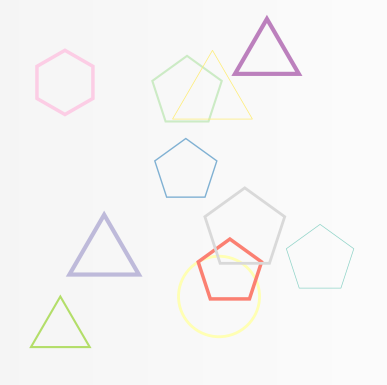[{"shape": "pentagon", "thickness": 0.5, "radius": 0.46, "center": [0.826, 0.326]}, {"shape": "circle", "thickness": 2, "radius": 0.52, "center": [0.565, 0.23]}, {"shape": "triangle", "thickness": 3, "radius": 0.52, "center": [0.269, 0.339]}, {"shape": "pentagon", "thickness": 2.5, "radius": 0.43, "center": [0.593, 0.293]}, {"shape": "pentagon", "thickness": 1, "radius": 0.42, "center": [0.48, 0.556]}, {"shape": "triangle", "thickness": 1.5, "radius": 0.44, "center": [0.156, 0.142]}, {"shape": "hexagon", "thickness": 2.5, "radius": 0.42, "center": [0.168, 0.786]}, {"shape": "pentagon", "thickness": 2, "radius": 0.54, "center": [0.632, 0.404]}, {"shape": "triangle", "thickness": 3, "radius": 0.48, "center": [0.689, 0.856]}, {"shape": "pentagon", "thickness": 1.5, "radius": 0.47, "center": [0.483, 0.761]}, {"shape": "triangle", "thickness": 0.5, "radius": 0.6, "center": [0.548, 0.75]}]